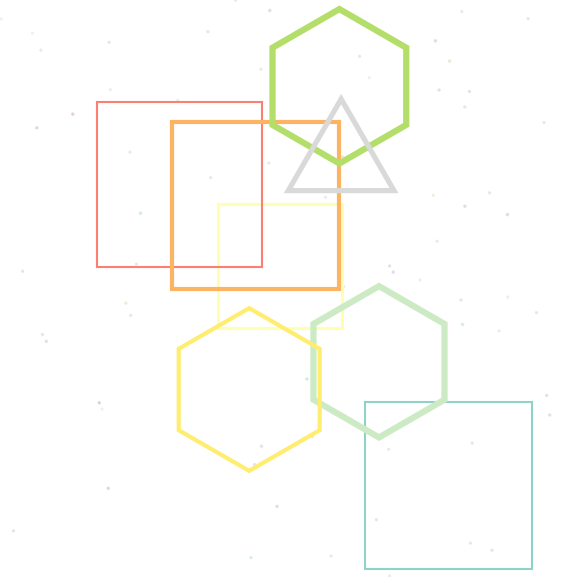[{"shape": "square", "thickness": 1, "radius": 0.72, "center": [0.776, 0.158]}, {"shape": "square", "thickness": 1.5, "radius": 0.54, "center": [0.485, 0.538]}, {"shape": "square", "thickness": 1, "radius": 0.71, "center": [0.311, 0.68]}, {"shape": "square", "thickness": 2, "radius": 0.72, "center": [0.442, 0.642]}, {"shape": "hexagon", "thickness": 3, "radius": 0.67, "center": [0.588, 0.85]}, {"shape": "triangle", "thickness": 2.5, "radius": 0.53, "center": [0.591, 0.722]}, {"shape": "hexagon", "thickness": 3, "radius": 0.66, "center": [0.656, 0.373]}, {"shape": "hexagon", "thickness": 2, "radius": 0.7, "center": [0.432, 0.325]}]